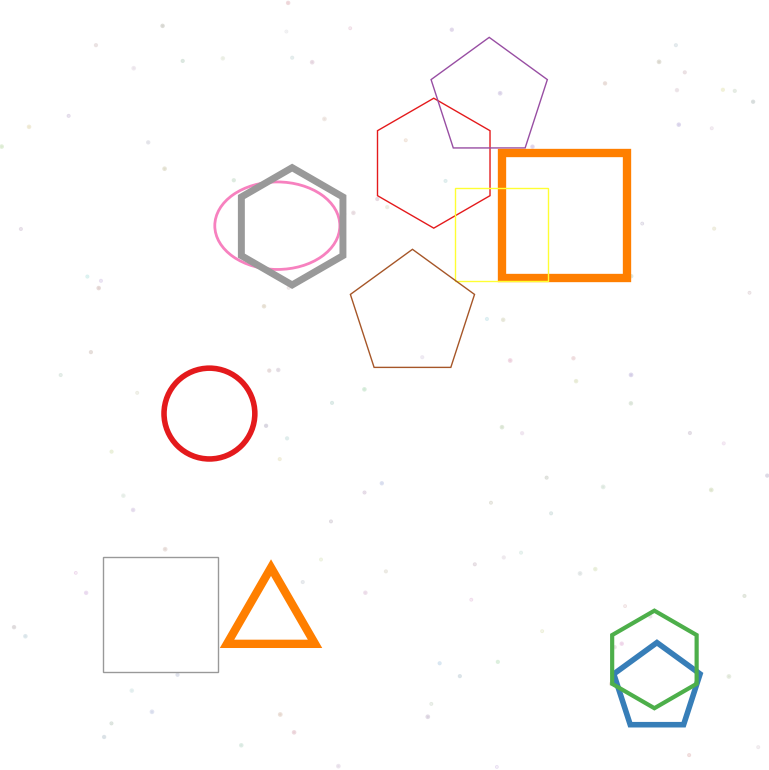[{"shape": "circle", "thickness": 2, "radius": 0.29, "center": [0.272, 0.463]}, {"shape": "hexagon", "thickness": 0.5, "radius": 0.42, "center": [0.563, 0.788]}, {"shape": "pentagon", "thickness": 2, "radius": 0.29, "center": [0.853, 0.107]}, {"shape": "hexagon", "thickness": 1.5, "radius": 0.32, "center": [0.85, 0.144]}, {"shape": "pentagon", "thickness": 0.5, "radius": 0.4, "center": [0.635, 0.872]}, {"shape": "square", "thickness": 3, "radius": 0.4, "center": [0.733, 0.72]}, {"shape": "triangle", "thickness": 3, "radius": 0.33, "center": [0.352, 0.197]}, {"shape": "square", "thickness": 0.5, "radius": 0.3, "center": [0.652, 0.696]}, {"shape": "pentagon", "thickness": 0.5, "radius": 0.42, "center": [0.536, 0.591]}, {"shape": "oval", "thickness": 1, "radius": 0.41, "center": [0.36, 0.707]}, {"shape": "square", "thickness": 0.5, "radius": 0.37, "center": [0.209, 0.201]}, {"shape": "hexagon", "thickness": 2.5, "radius": 0.38, "center": [0.379, 0.706]}]